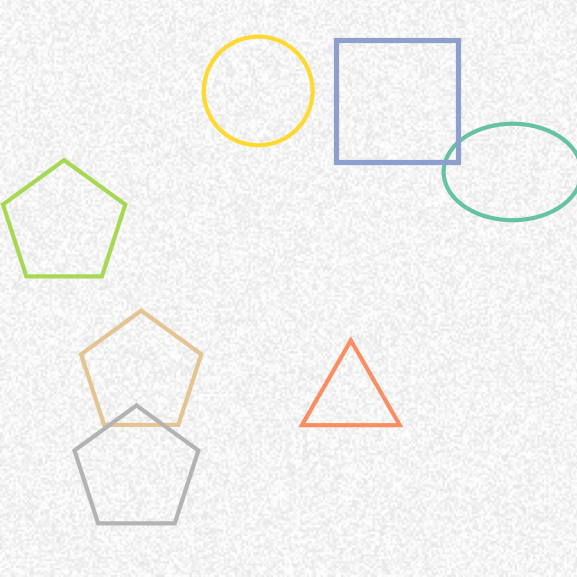[{"shape": "oval", "thickness": 2, "radius": 0.6, "center": [0.888, 0.701]}, {"shape": "triangle", "thickness": 2, "radius": 0.49, "center": [0.608, 0.312]}, {"shape": "square", "thickness": 2.5, "radius": 0.53, "center": [0.687, 0.824]}, {"shape": "pentagon", "thickness": 2, "radius": 0.56, "center": [0.111, 0.611]}, {"shape": "circle", "thickness": 2, "radius": 0.47, "center": [0.447, 0.842]}, {"shape": "pentagon", "thickness": 2, "radius": 0.55, "center": [0.245, 0.352]}, {"shape": "pentagon", "thickness": 2, "radius": 0.56, "center": [0.236, 0.184]}]